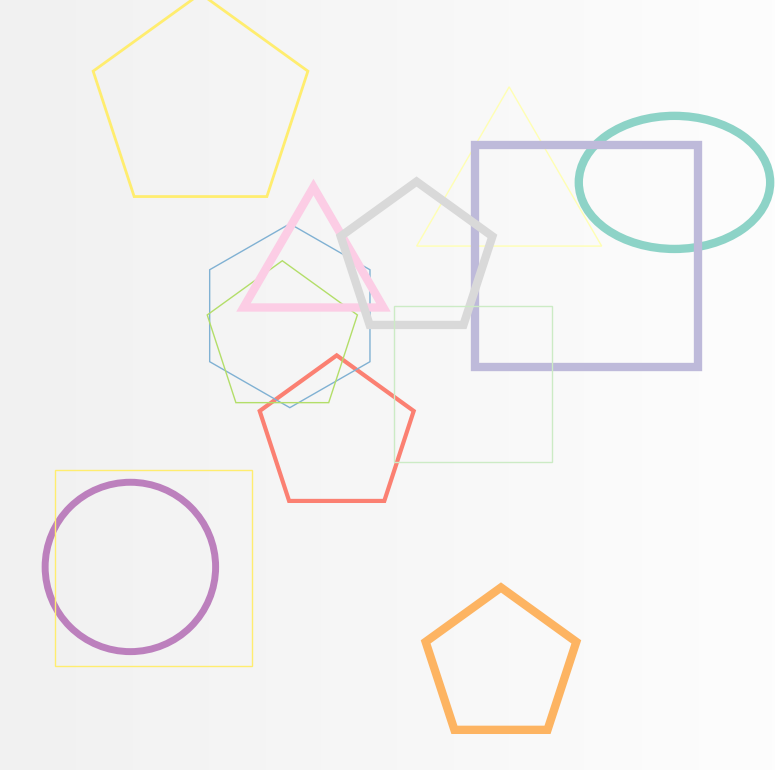[{"shape": "oval", "thickness": 3, "radius": 0.62, "center": [0.87, 0.763]}, {"shape": "triangle", "thickness": 0.5, "radius": 0.69, "center": [0.657, 0.749]}, {"shape": "square", "thickness": 3, "radius": 0.72, "center": [0.757, 0.668]}, {"shape": "pentagon", "thickness": 1.5, "radius": 0.52, "center": [0.434, 0.434]}, {"shape": "hexagon", "thickness": 0.5, "radius": 0.6, "center": [0.374, 0.59]}, {"shape": "pentagon", "thickness": 3, "radius": 0.51, "center": [0.646, 0.135]}, {"shape": "pentagon", "thickness": 0.5, "radius": 0.51, "center": [0.364, 0.559]}, {"shape": "triangle", "thickness": 3, "radius": 0.52, "center": [0.404, 0.653]}, {"shape": "pentagon", "thickness": 3, "radius": 0.51, "center": [0.537, 0.661]}, {"shape": "circle", "thickness": 2.5, "radius": 0.55, "center": [0.168, 0.264]}, {"shape": "square", "thickness": 0.5, "radius": 0.51, "center": [0.611, 0.501]}, {"shape": "pentagon", "thickness": 1, "radius": 0.73, "center": [0.259, 0.863]}, {"shape": "square", "thickness": 0.5, "radius": 0.64, "center": [0.198, 0.263]}]